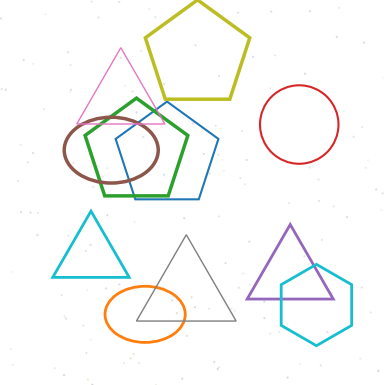[{"shape": "pentagon", "thickness": 1.5, "radius": 0.7, "center": [0.434, 0.596]}, {"shape": "oval", "thickness": 2, "radius": 0.52, "center": [0.377, 0.184]}, {"shape": "pentagon", "thickness": 2.5, "radius": 0.7, "center": [0.354, 0.605]}, {"shape": "circle", "thickness": 1.5, "radius": 0.51, "center": [0.777, 0.677]}, {"shape": "triangle", "thickness": 2, "radius": 0.65, "center": [0.754, 0.288]}, {"shape": "oval", "thickness": 2.5, "radius": 0.61, "center": [0.289, 0.61]}, {"shape": "triangle", "thickness": 1, "radius": 0.66, "center": [0.314, 0.744]}, {"shape": "triangle", "thickness": 1, "radius": 0.75, "center": [0.484, 0.241]}, {"shape": "pentagon", "thickness": 2.5, "radius": 0.71, "center": [0.513, 0.858]}, {"shape": "hexagon", "thickness": 2, "radius": 0.53, "center": [0.822, 0.208]}, {"shape": "triangle", "thickness": 2, "radius": 0.57, "center": [0.236, 0.337]}]